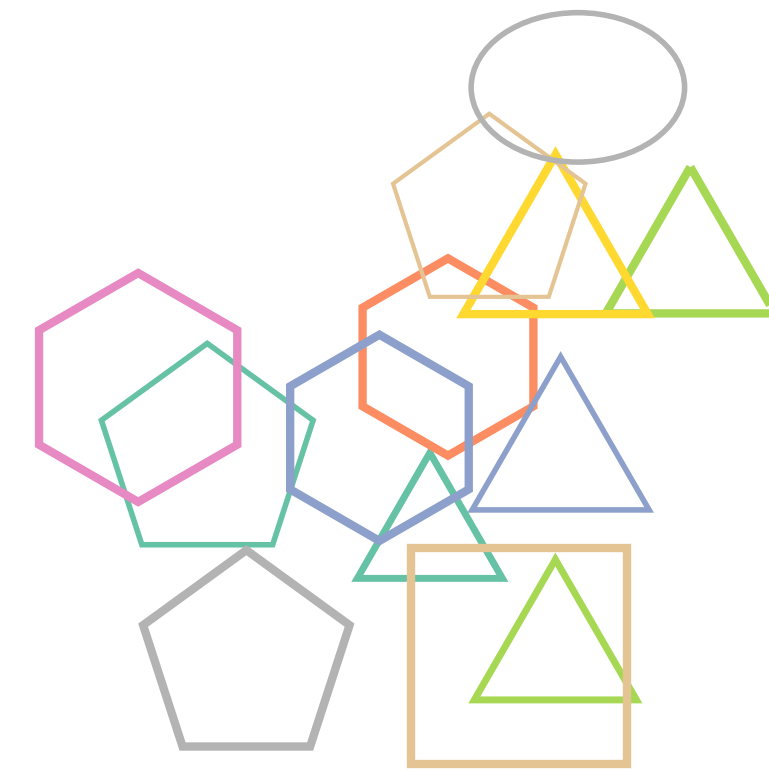[{"shape": "triangle", "thickness": 2.5, "radius": 0.54, "center": [0.558, 0.303]}, {"shape": "pentagon", "thickness": 2, "radius": 0.72, "center": [0.269, 0.409]}, {"shape": "hexagon", "thickness": 3, "radius": 0.64, "center": [0.582, 0.536]}, {"shape": "hexagon", "thickness": 3, "radius": 0.67, "center": [0.493, 0.431]}, {"shape": "triangle", "thickness": 2, "radius": 0.66, "center": [0.728, 0.404]}, {"shape": "hexagon", "thickness": 3, "radius": 0.74, "center": [0.179, 0.497]}, {"shape": "triangle", "thickness": 2.5, "radius": 0.61, "center": [0.721, 0.152]}, {"shape": "triangle", "thickness": 3, "radius": 0.63, "center": [0.897, 0.656]}, {"shape": "triangle", "thickness": 3, "radius": 0.69, "center": [0.722, 0.661]}, {"shape": "pentagon", "thickness": 1.5, "radius": 0.66, "center": [0.635, 0.721]}, {"shape": "square", "thickness": 3, "radius": 0.7, "center": [0.674, 0.148]}, {"shape": "oval", "thickness": 2, "radius": 0.69, "center": [0.75, 0.887]}, {"shape": "pentagon", "thickness": 3, "radius": 0.7, "center": [0.32, 0.145]}]